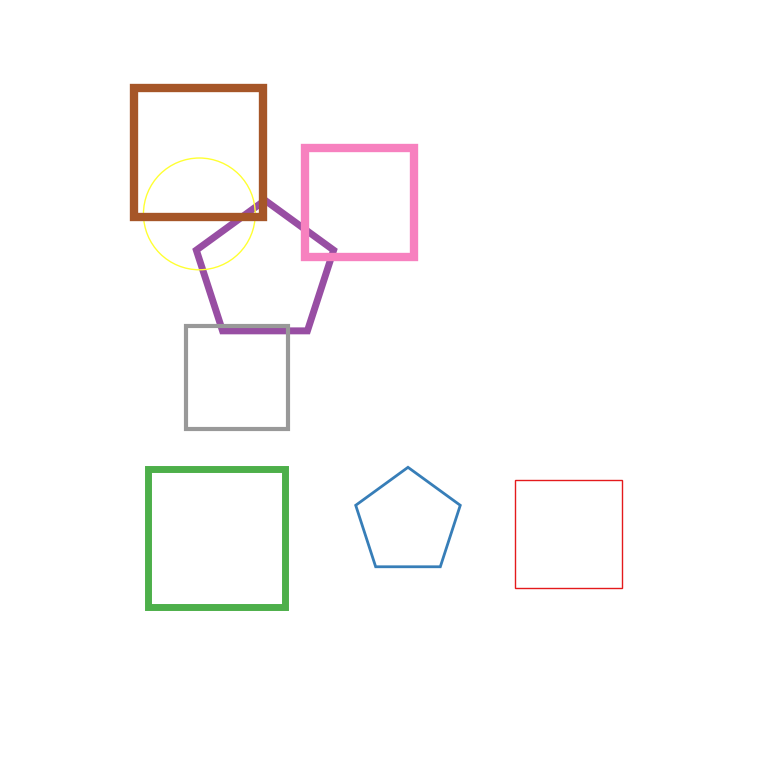[{"shape": "square", "thickness": 0.5, "radius": 0.35, "center": [0.738, 0.306]}, {"shape": "pentagon", "thickness": 1, "radius": 0.36, "center": [0.53, 0.322]}, {"shape": "square", "thickness": 2.5, "radius": 0.45, "center": [0.281, 0.301]}, {"shape": "pentagon", "thickness": 2.5, "radius": 0.47, "center": [0.344, 0.646]}, {"shape": "circle", "thickness": 0.5, "radius": 0.36, "center": [0.259, 0.722]}, {"shape": "square", "thickness": 3, "radius": 0.42, "center": [0.257, 0.802]}, {"shape": "square", "thickness": 3, "radius": 0.35, "center": [0.467, 0.737]}, {"shape": "square", "thickness": 1.5, "radius": 0.33, "center": [0.308, 0.51]}]